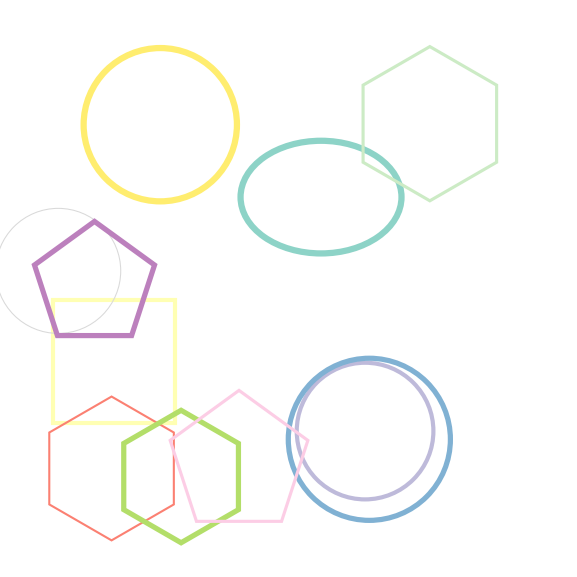[{"shape": "oval", "thickness": 3, "radius": 0.7, "center": [0.556, 0.658]}, {"shape": "square", "thickness": 2, "radius": 0.53, "center": [0.197, 0.373]}, {"shape": "circle", "thickness": 2, "radius": 0.59, "center": [0.632, 0.253]}, {"shape": "hexagon", "thickness": 1, "radius": 0.62, "center": [0.193, 0.188]}, {"shape": "circle", "thickness": 2.5, "radius": 0.7, "center": [0.64, 0.238]}, {"shape": "hexagon", "thickness": 2.5, "radius": 0.57, "center": [0.314, 0.174]}, {"shape": "pentagon", "thickness": 1.5, "radius": 0.63, "center": [0.414, 0.198]}, {"shape": "circle", "thickness": 0.5, "radius": 0.54, "center": [0.101, 0.53]}, {"shape": "pentagon", "thickness": 2.5, "radius": 0.55, "center": [0.164, 0.506]}, {"shape": "hexagon", "thickness": 1.5, "radius": 0.67, "center": [0.744, 0.785]}, {"shape": "circle", "thickness": 3, "radius": 0.66, "center": [0.278, 0.783]}]